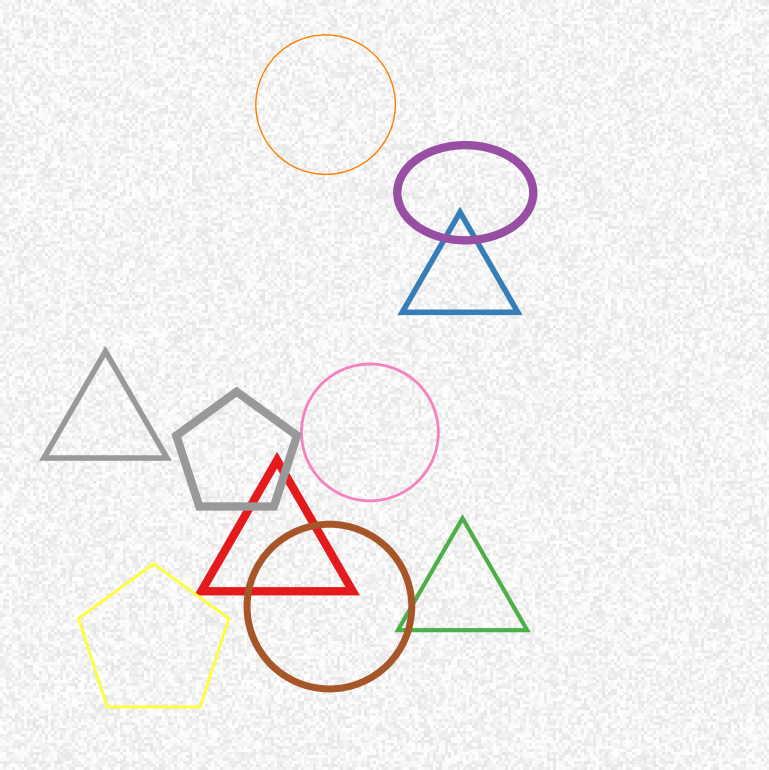[{"shape": "triangle", "thickness": 3, "radius": 0.57, "center": [0.36, 0.289]}, {"shape": "triangle", "thickness": 2, "radius": 0.43, "center": [0.597, 0.638]}, {"shape": "triangle", "thickness": 1.5, "radius": 0.48, "center": [0.601, 0.23]}, {"shape": "oval", "thickness": 3, "radius": 0.44, "center": [0.604, 0.75]}, {"shape": "circle", "thickness": 0.5, "radius": 0.45, "center": [0.423, 0.864]}, {"shape": "pentagon", "thickness": 1, "radius": 0.51, "center": [0.2, 0.165]}, {"shape": "circle", "thickness": 2.5, "radius": 0.53, "center": [0.428, 0.212]}, {"shape": "circle", "thickness": 1, "radius": 0.44, "center": [0.48, 0.438]}, {"shape": "pentagon", "thickness": 3, "radius": 0.41, "center": [0.307, 0.409]}, {"shape": "triangle", "thickness": 2, "radius": 0.46, "center": [0.137, 0.451]}]